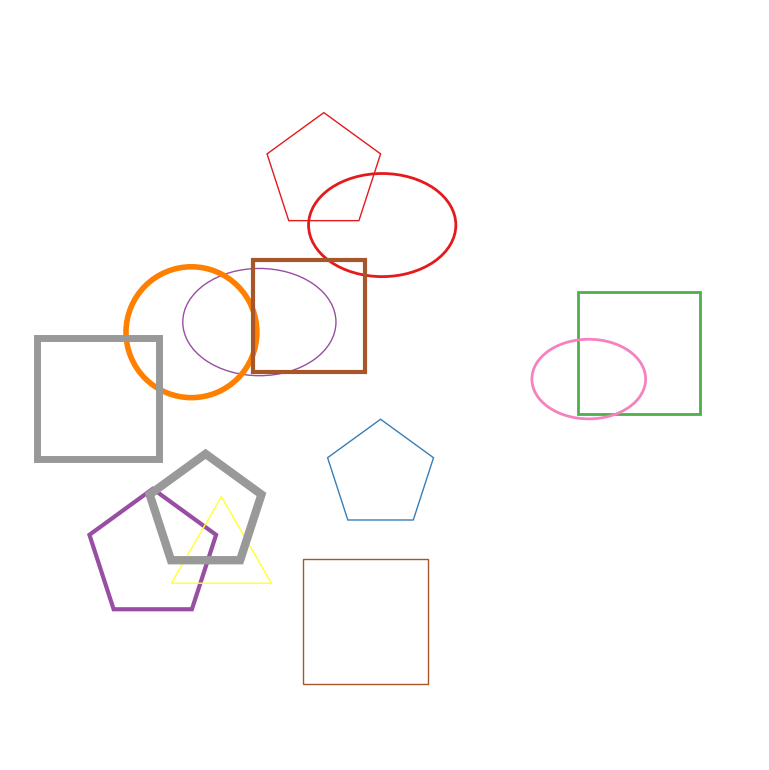[{"shape": "pentagon", "thickness": 0.5, "radius": 0.39, "center": [0.421, 0.776]}, {"shape": "oval", "thickness": 1, "radius": 0.48, "center": [0.496, 0.708]}, {"shape": "pentagon", "thickness": 0.5, "radius": 0.36, "center": [0.494, 0.383]}, {"shape": "square", "thickness": 1, "radius": 0.39, "center": [0.83, 0.541]}, {"shape": "oval", "thickness": 0.5, "radius": 0.5, "center": [0.337, 0.582]}, {"shape": "pentagon", "thickness": 1.5, "radius": 0.43, "center": [0.198, 0.279]}, {"shape": "circle", "thickness": 2, "radius": 0.42, "center": [0.249, 0.569]}, {"shape": "triangle", "thickness": 0.5, "radius": 0.37, "center": [0.288, 0.28]}, {"shape": "square", "thickness": 0.5, "radius": 0.41, "center": [0.474, 0.193]}, {"shape": "square", "thickness": 1.5, "radius": 0.36, "center": [0.401, 0.59]}, {"shape": "oval", "thickness": 1, "radius": 0.37, "center": [0.765, 0.508]}, {"shape": "pentagon", "thickness": 3, "radius": 0.38, "center": [0.267, 0.334]}, {"shape": "square", "thickness": 2.5, "radius": 0.39, "center": [0.127, 0.482]}]